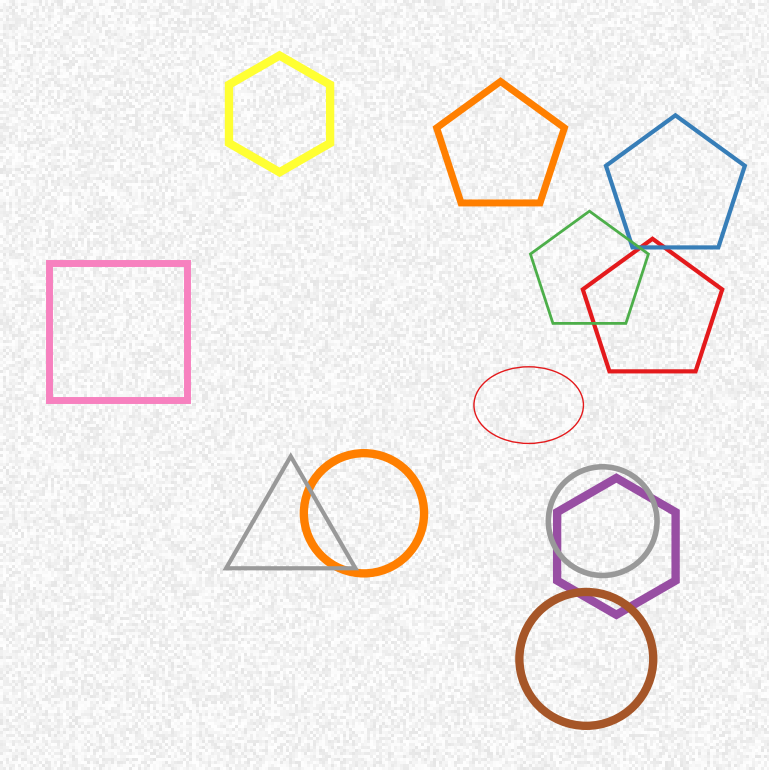[{"shape": "pentagon", "thickness": 1.5, "radius": 0.48, "center": [0.847, 0.595]}, {"shape": "oval", "thickness": 0.5, "radius": 0.36, "center": [0.687, 0.474]}, {"shape": "pentagon", "thickness": 1.5, "radius": 0.47, "center": [0.877, 0.755]}, {"shape": "pentagon", "thickness": 1, "radius": 0.4, "center": [0.765, 0.645]}, {"shape": "hexagon", "thickness": 3, "radius": 0.44, "center": [0.8, 0.29]}, {"shape": "pentagon", "thickness": 2.5, "radius": 0.44, "center": [0.65, 0.807]}, {"shape": "circle", "thickness": 3, "radius": 0.39, "center": [0.473, 0.333]}, {"shape": "hexagon", "thickness": 3, "radius": 0.38, "center": [0.363, 0.852]}, {"shape": "circle", "thickness": 3, "radius": 0.43, "center": [0.761, 0.144]}, {"shape": "square", "thickness": 2.5, "radius": 0.45, "center": [0.153, 0.569]}, {"shape": "triangle", "thickness": 1.5, "radius": 0.48, "center": [0.378, 0.31]}, {"shape": "circle", "thickness": 2, "radius": 0.35, "center": [0.783, 0.323]}]